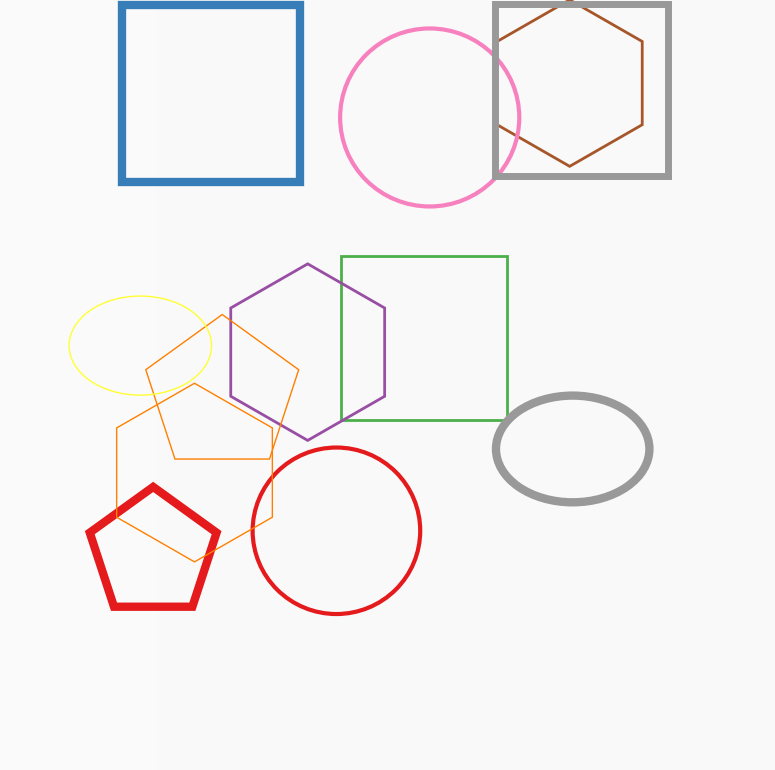[{"shape": "circle", "thickness": 1.5, "radius": 0.54, "center": [0.434, 0.311]}, {"shape": "pentagon", "thickness": 3, "radius": 0.43, "center": [0.198, 0.282]}, {"shape": "square", "thickness": 3, "radius": 0.57, "center": [0.273, 0.878]}, {"shape": "square", "thickness": 1, "radius": 0.53, "center": [0.547, 0.561]}, {"shape": "hexagon", "thickness": 1, "radius": 0.57, "center": [0.397, 0.543]}, {"shape": "hexagon", "thickness": 0.5, "radius": 0.58, "center": [0.251, 0.386]}, {"shape": "pentagon", "thickness": 0.5, "radius": 0.52, "center": [0.287, 0.488]}, {"shape": "oval", "thickness": 0.5, "radius": 0.46, "center": [0.181, 0.551]}, {"shape": "hexagon", "thickness": 1, "radius": 0.54, "center": [0.735, 0.892]}, {"shape": "circle", "thickness": 1.5, "radius": 0.58, "center": [0.554, 0.847]}, {"shape": "square", "thickness": 2.5, "radius": 0.56, "center": [0.75, 0.884]}, {"shape": "oval", "thickness": 3, "radius": 0.49, "center": [0.739, 0.417]}]